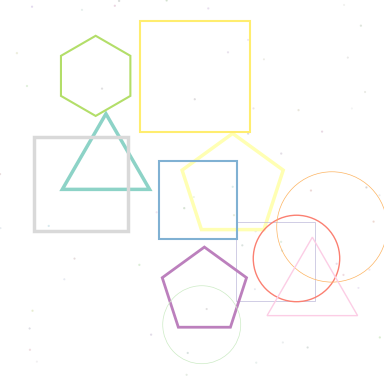[{"shape": "triangle", "thickness": 2.5, "radius": 0.65, "center": [0.275, 0.574]}, {"shape": "pentagon", "thickness": 2.5, "radius": 0.69, "center": [0.604, 0.515]}, {"shape": "square", "thickness": 0.5, "radius": 0.52, "center": [0.715, 0.321]}, {"shape": "circle", "thickness": 1, "radius": 0.56, "center": [0.77, 0.329]}, {"shape": "square", "thickness": 1.5, "radius": 0.51, "center": [0.514, 0.481]}, {"shape": "circle", "thickness": 0.5, "radius": 0.72, "center": [0.862, 0.411]}, {"shape": "hexagon", "thickness": 1.5, "radius": 0.52, "center": [0.248, 0.803]}, {"shape": "triangle", "thickness": 1, "radius": 0.68, "center": [0.811, 0.248]}, {"shape": "square", "thickness": 2.5, "radius": 0.61, "center": [0.211, 0.523]}, {"shape": "pentagon", "thickness": 2, "radius": 0.58, "center": [0.531, 0.243]}, {"shape": "circle", "thickness": 0.5, "radius": 0.51, "center": [0.524, 0.157]}, {"shape": "square", "thickness": 1.5, "radius": 0.72, "center": [0.507, 0.801]}]